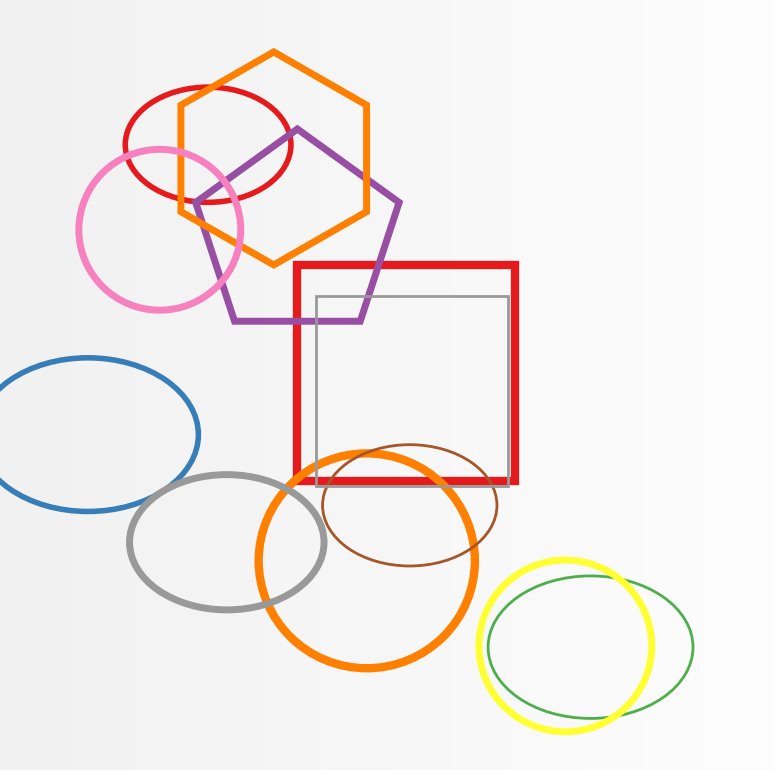[{"shape": "square", "thickness": 3, "radius": 0.7, "center": [0.524, 0.515]}, {"shape": "oval", "thickness": 2, "radius": 0.53, "center": [0.269, 0.812]}, {"shape": "oval", "thickness": 2, "radius": 0.71, "center": [0.113, 0.436]}, {"shape": "oval", "thickness": 1, "radius": 0.66, "center": [0.762, 0.16]}, {"shape": "pentagon", "thickness": 2.5, "radius": 0.69, "center": [0.384, 0.694]}, {"shape": "hexagon", "thickness": 2.5, "radius": 0.69, "center": [0.353, 0.794]}, {"shape": "circle", "thickness": 3, "radius": 0.7, "center": [0.473, 0.272]}, {"shape": "circle", "thickness": 2.5, "radius": 0.56, "center": [0.729, 0.161]}, {"shape": "oval", "thickness": 1, "radius": 0.56, "center": [0.529, 0.344]}, {"shape": "circle", "thickness": 2.5, "radius": 0.52, "center": [0.206, 0.702]}, {"shape": "oval", "thickness": 2.5, "radius": 0.63, "center": [0.293, 0.296]}, {"shape": "square", "thickness": 1, "radius": 0.62, "center": [0.532, 0.492]}]